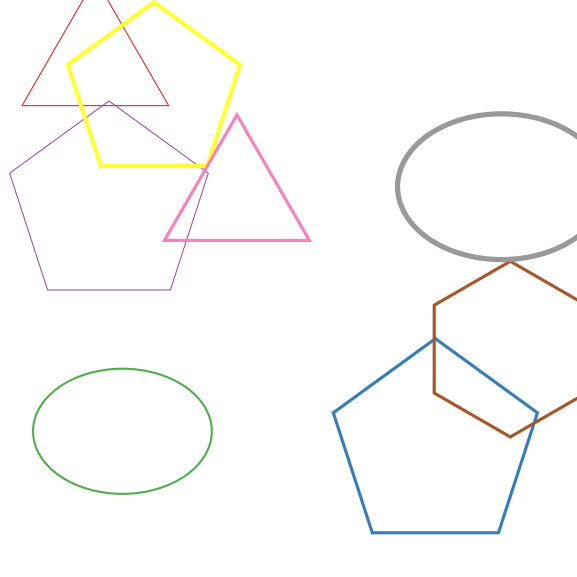[{"shape": "triangle", "thickness": 0.5, "radius": 0.73, "center": [0.165, 0.889]}, {"shape": "pentagon", "thickness": 1.5, "radius": 0.93, "center": [0.754, 0.227]}, {"shape": "oval", "thickness": 1, "radius": 0.77, "center": [0.212, 0.252]}, {"shape": "pentagon", "thickness": 0.5, "radius": 0.9, "center": [0.189, 0.643]}, {"shape": "pentagon", "thickness": 2, "radius": 0.78, "center": [0.267, 0.838]}, {"shape": "hexagon", "thickness": 1.5, "radius": 0.76, "center": [0.884, 0.395]}, {"shape": "triangle", "thickness": 1.5, "radius": 0.72, "center": [0.41, 0.655]}, {"shape": "oval", "thickness": 2.5, "radius": 0.9, "center": [0.869, 0.676]}]